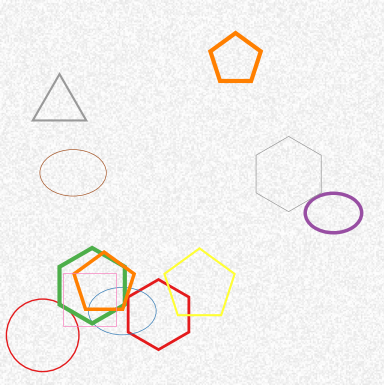[{"shape": "hexagon", "thickness": 2, "radius": 0.46, "center": [0.412, 0.183]}, {"shape": "circle", "thickness": 1, "radius": 0.47, "center": [0.111, 0.129]}, {"shape": "oval", "thickness": 0.5, "radius": 0.44, "center": [0.318, 0.192]}, {"shape": "hexagon", "thickness": 3, "radius": 0.49, "center": [0.239, 0.258]}, {"shape": "oval", "thickness": 2.5, "radius": 0.37, "center": [0.866, 0.447]}, {"shape": "pentagon", "thickness": 2.5, "radius": 0.41, "center": [0.27, 0.263]}, {"shape": "pentagon", "thickness": 3, "radius": 0.34, "center": [0.612, 0.845]}, {"shape": "pentagon", "thickness": 1.5, "radius": 0.48, "center": [0.518, 0.259]}, {"shape": "oval", "thickness": 0.5, "radius": 0.43, "center": [0.19, 0.551]}, {"shape": "square", "thickness": 0.5, "radius": 0.34, "center": [0.233, 0.223]}, {"shape": "triangle", "thickness": 1.5, "radius": 0.4, "center": [0.155, 0.727]}, {"shape": "hexagon", "thickness": 0.5, "radius": 0.49, "center": [0.75, 0.548]}]